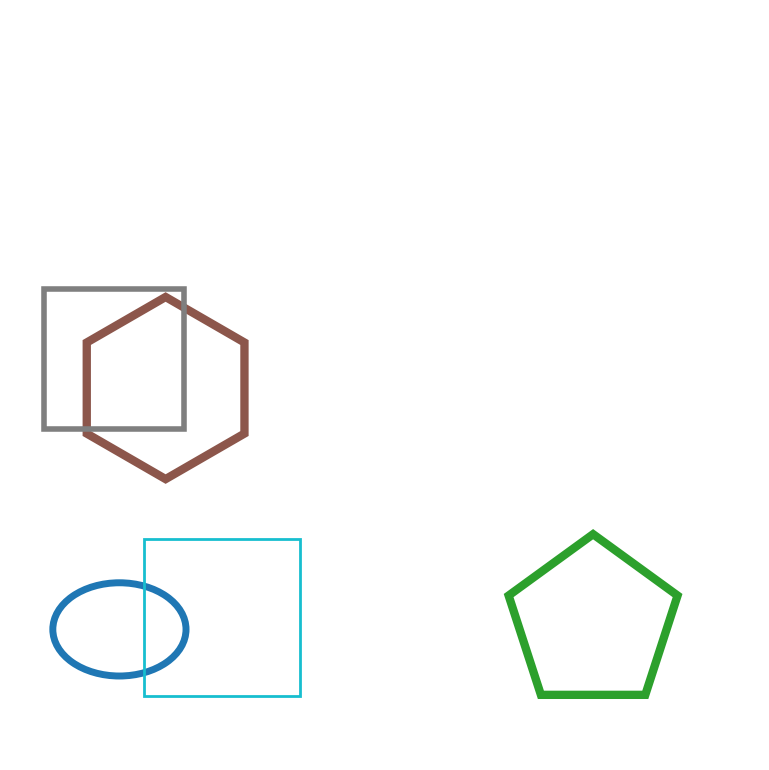[{"shape": "oval", "thickness": 2.5, "radius": 0.43, "center": [0.155, 0.183]}, {"shape": "pentagon", "thickness": 3, "radius": 0.58, "center": [0.77, 0.191]}, {"shape": "hexagon", "thickness": 3, "radius": 0.59, "center": [0.215, 0.496]}, {"shape": "square", "thickness": 2, "radius": 0.45, "center": [0.148, 0.534]}, {"shape": "square", "thickness": 1, "radius": 0.51, "center": [0.289, 0.198]}]